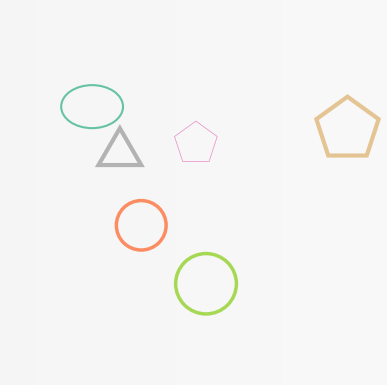[{"shape": "oval", "thickness": 1.5, "radius": 0.4, "center": [0.238, 0.723]}, {"shape": "circle", "thickness": 2.5, "radius": 0.32, "center": [0.364, 0.415]}, {"shape": "pentagon", "thickness": 0.5, "radius": 0.29, "center": [0.506, 0.628]}, {"shape": "circle", "thickness": 2.5, "radius": 0.39, "center": [0.532, 0.263]}, {"shape": "pentagon", "thickness": 3, "radius": 0.42, "center": [0.897, 0.664]}, {"shape": "triangle", "thickness": 3, "radius": 0.32, "center": [0.309, 0.603]}]